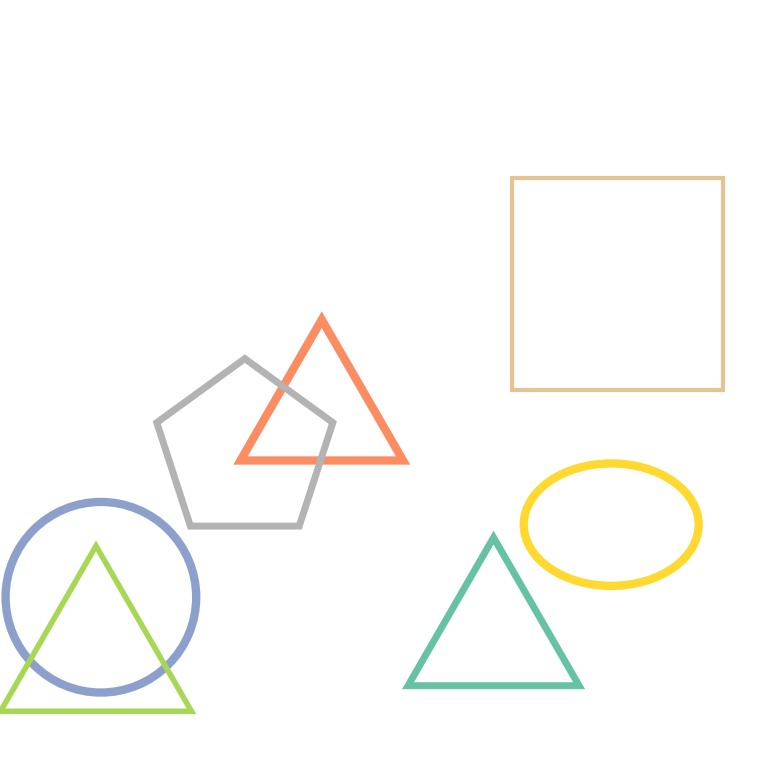[{"shape": "triangle", "thickness": 2.5, "radius": 0.64, "center": [0.641, 0.174]}, {"shape": "triangle", "thickness": 3, "radius": 0.61, "center": [0.418, 0.463]}, {"shape": "circle", "thickness": 3, "radius": 0.62, "center": [0.131, 0.224]}, {"shape": "triangle", "thickness": 2, "radius": 0.72, "center": [0.125, 0.148]}, {"shape": "oval", "thickness": 3, "radius": 0.57, "center": [0.794, 0.319]}, {"shape": "square", "thickness": 1.5, "radius": 0.69, "center": [0.802, 0.631]}, {"shape": "pentagon", "thickness": 2.5, "radius": 0.6, "center": [0.318, 0.414]}]